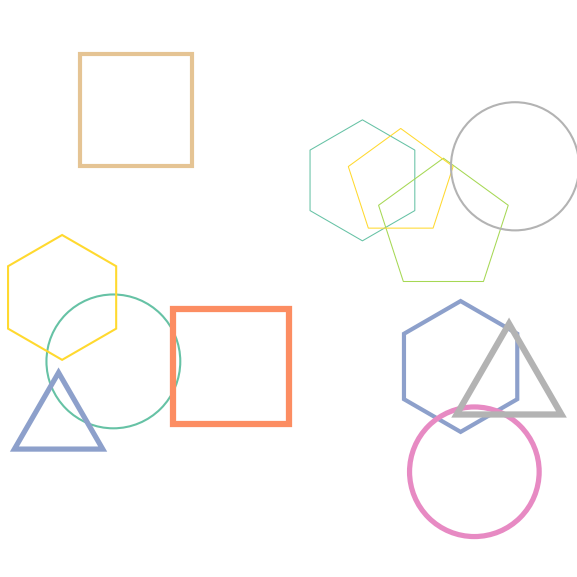[{"shape": "circle", "thickness": 1, "radius": 0.58, "center": [0.196, 0.373]}, {"shape": "hexagon", "thickness": 0.5, "radius": 0.52, "center": [0.628, 0.687]}, {"shape": "square", "thickness": 3, "radius": 0.5, "center": [0.4, 0.365]}, {"shape": "triangle", "thickness": 2.5, "radius": 0.44, "center": [0.101, 0.266]}, {"shape": "hexagon", "thickness": 2, "radius": 0.57, "center": [0.798, 0.365]}, {"shape": "circle", "thickness": 2.5, "radius": 0.56, "center": [0.821, 0.182]}, {"shape": "pentagon", "thickness": 0.5, "radius": 0.59, "center": [0.768, 0.607]}, {"shape": "pentagon", "thickness": 0.5, "radius": 0.48, "center": [0.694, 0.681]}, {"shape": "hexagon", "thickness": 1, "radius": 0.54, "center": [0.108, 0.484]}, {"shape": "square", "thickness": 2, "radius": 0.48, "center": [0.235, 0.809]}, {"shape": "triangle", "thickness": 3, "radius": 0.52, "center": [0.881, 0.334]}, {"shape": "circle", "thickness": 1, "radius": 0.55, "center": [0.892, 0.711]}]